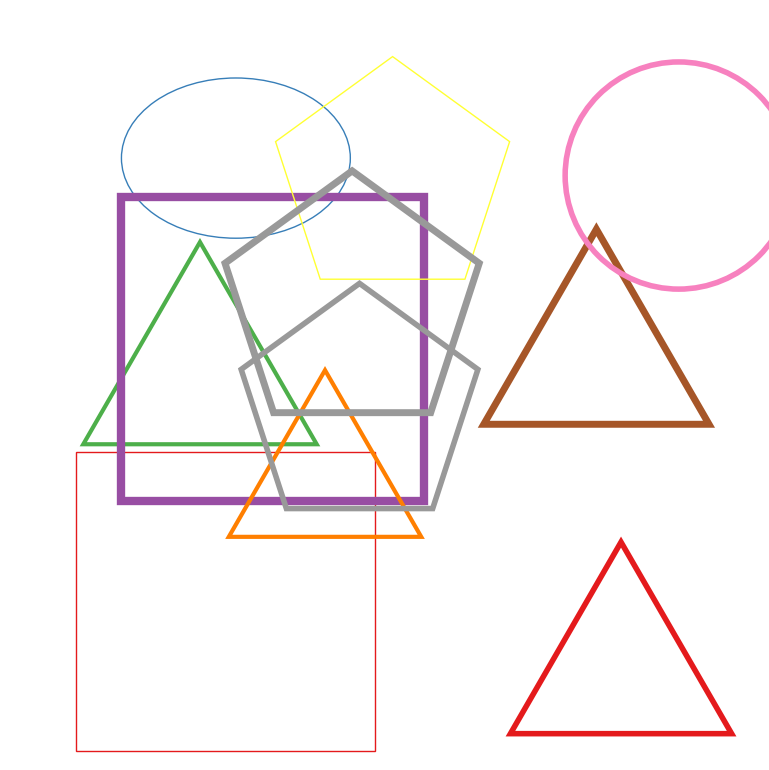[{"shape": "triangle", "thickness": 2, "radius": 0.83, "center": [0.807, 0.13]}, {"shape": "square", "thickness": 0.5, "radius": 0.97, "center": [0.293, 0.219]}, {"shape": "oval", "thickness": 0.5, "radius": 0.74, "center": [0.306, 0.795]}, {"shape": "triangle", "thickness": 1.5, "radius": 0.88, "center": [0.26, 0.511]}, {"shape": "square", "thickness": 3, "radius": 0.98, "center": [0.354, 0.547]}, {"shape": "triangle", "thickness": 1.5, "radius": 0.72, "center": [0.422, 0.375]}, {"shape": "pentagon", "thickness": 0.5, "radius": 0.8, "center": [0.51, 0.767]}, {"shape": "triangle", "thickness": 2.5, "radius": 0.84, "center": [0.775, 0.533]}, {"shape": "circle", "thickness": 2, "radius": 0.74, "center": [0.881, 0.772]}, {"shape": "pentagon", "thickness": 2, "radius": 0.81, "center": [0.467, 0.47]}, {"shape": "pentagon", "thickness": 2.5, "radius": 0.87, "center": [0.457, 0.604]}]